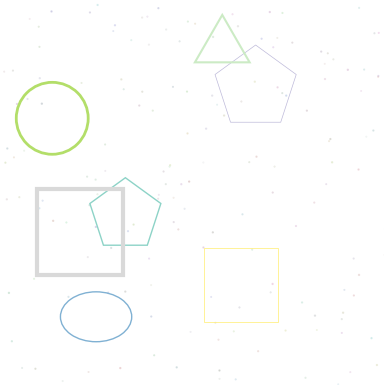[{"shape": "pentagon", "thickness": 1, "radius": 0.48, "center": [0.326, 0.441]}, {"shape": "pentagon", "thickness": 0.5, "radius": 0.55, "center": [0.664, 0.772]}, {"shape": "oval", "thickness": 1, "radius": 0.46, "center": [0.25, 0.177]}, {"shape": "circle", "thickness": 2, "radius": 0.47, "center": [0.136, 0.693]}, {"shape": "square", "thickness": 3, "radius": 0.56, "center": [0.208, 0.397]}, {"shape": "triangle", "thickness": 1.5, "radius": 0.41, "center": [0.577, 0.879]}, {"shape": "square", "thickness": 0.5, "radius": 0.48, "center": [0.627, 0.26]}]